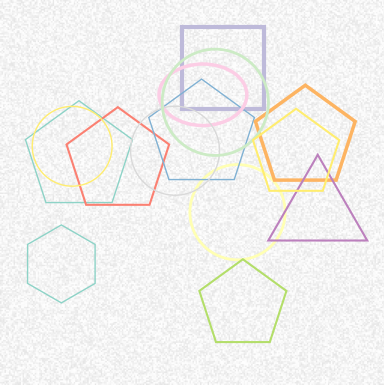[{"shape": "hexagon", "thickness": 1, "radius": 0.51, "center": [0.159, 0.315]}, {"shape": "pentagon", "thickness": 1, "radius": 0.73, "center": [0.205, 0.592]}, {"shape": "circle", "thickness": 2, "radius": 0.62, "center": [0.617, 0.449]}, {"shape": "square", "thickness": 3, "radius": 0.53, "center": [0.578, 0.823]}, {"shape": "pentagon", "thickness": 1.5, "radius": 0.7, "center": [0.306, 0.581]}, {"shape": "pentagon", "thickness": 1, "radius": 0.72, "center": [0.524, 0.65]}, {"shape": "pentagon", "thickness": 2.5, "radius": 0.68, "center": [0.793, 0.642]}, {"shape": "pentagon", "thickness": 1.5, "radius": 0.59, "center": [0.631, 0.208]}, {"shape": "oval", "thickness": 2.5, "radius": 0.57, "center": [0.527, 0.754]}, {"shape": "circle", "thickness": 1, "radius": 0.58, "center": [0.455, 0.608]}, {"shape": "triangle", "thickness": 1.5, "radius": 0.74, "center": [0.825, 0.45]}, {"shape": "circle", "thickness": 2, "radius": 0.69, "center": [0.559, 0.734]}, {"shape": "pentagon", "thickness": 1.5, "radius": 0.59, "center": [0.769, 0.6]}, {"shape": "circle", "thickness": 1, "radius": 0.52, "center": [0.187, 0.62]}]